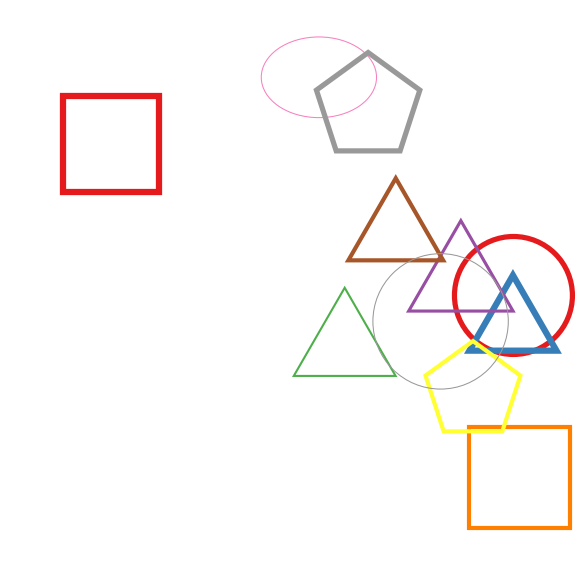[{"shape": "circle", "thickness": 2.5, "radius": 0.51, "center": [0.889, 0.488]}, {"shape": "square", "thickness": 3, "radius": 0.42, "center": [0.193, 0.749]}, {"shape": "triangle", "thickness": 3, "radius": 0.44, "center": [0.888, 0.435]}, {"shape": "triangle", "thickness": 1, "radius": 0.51, "center": [0.597, 0.399]}, {"shape": "triangle", "thickness": 1.5, "radius": 0.52, "center": [0.798, 0.513]}, {"shape": "square", "thickness": 2, "radius": 0.44, "center": [0.9, 0.172]}, {"shape": "pentagon", "thickness": 2, "radius": 0.43, "center": [0.819, 0.322]}, {"shape": "triangle", "thickness": 2, "radius": 0.47, "center": [0.685, 0.596]}, {"shape": "oval", "thickness": 0.5, "radius": 0.5, "center": [0.552, 0.865]}, {"shape": "circle", "thickness": 0.5, "radius": 0.59, "center": [0.763, 0.443]}, {"shape": "pentagon", "thickness": 2.5, "radius": 0.47, "center": [0.637, 0.814]}]